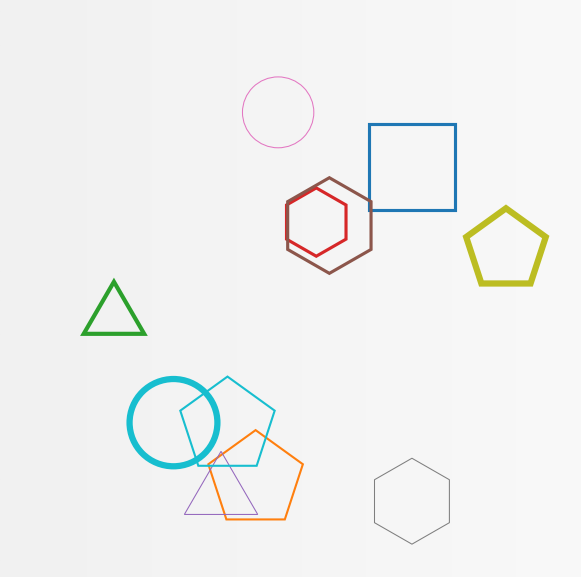[{"shape": "square", "thickness": 1.5, "radius": 0.37, "center": [0.709, 0.709]}, {"shape": "pentagon", "thickness": 1, "radius": 0.43, "center": [0.44, 0.169]}, {"shape": "triangle", "thickness": 2, "radius": 0.3, "center": [0.196, 0.451]}, {"shape": "hexagon", "thickness": 1.5, "radius": 0.3, "center": [0.544, 0.615]}, {"shape": "triangle", "thickness": 0.5, "radius": 0.36, "center": [0.38, 0.145]}, {"shape": "hexagon", "thickness": 1.5, "radius": 0.41, "center": [0.567, 0.609]}, {"shape": "circle", "thickness": 0.5, "radius": 0.31, "center": [0.479, 0.805]}, {"shape": "hexagon", "thickness": 0.5, "radius": 0.37, "center": [0.709, 0.131]}, {"shape": "pentagon", "thickness": 3, "radius": 0.36, "center": [0.87, 0.566]}, {"shape": "pentagon", "thickness": 1, "radius": 0.43, "center": [0.391, 0.262]}, {"shape": "circle", "thickness": 3, "radius": 0.38, "center": [0.298, 0.267]}]